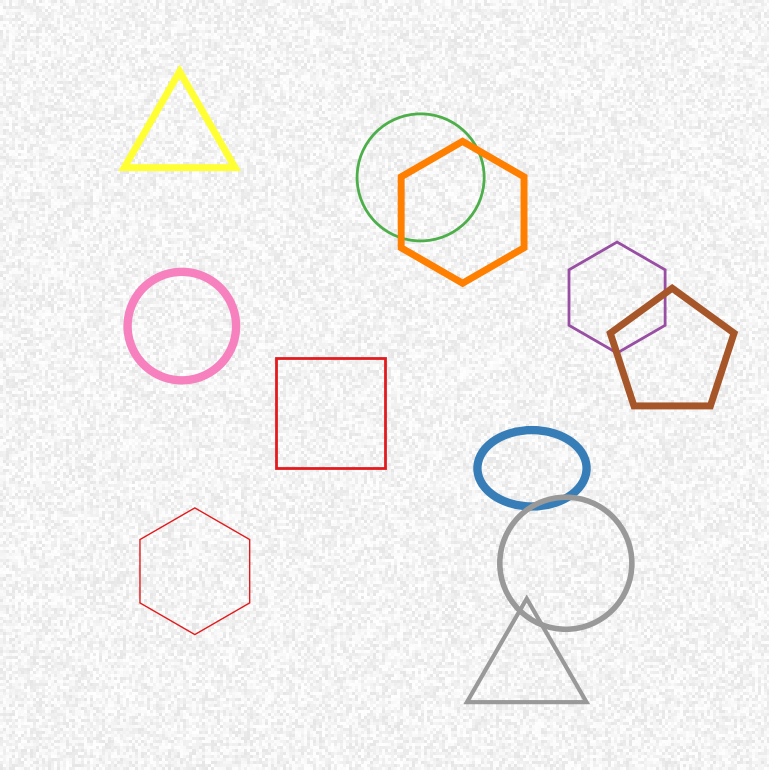[{"shape": "square", "thickness": 1, "radius": 0.35, "center": [0.429, 0.464]}, {"shape": "hexagon", "thickness": 0.5, "radius": 0.41, "center": [0.253, 0.258]}, {"shape": "oval", "thickness": 3, "radius": 0.35, "center": [0.691, 0.392]}, {"shape": "circle", "thickness": 1, "radius": 0.41, "center": [0.546, 0.77]}, {"shape": "hexagon", "thickness": 1, "radius": 0.36, "center": [0.801, 0.614]}, {"shape": "hexagon", "thickness": 2.5, "radius": 0.46, "center": [0.601, 0.724]}, {"shape": "triangle", "thickness": 2.5, "radius": 0.42, "center": [0.233, 0.824]}, {"shape": "pentagon", "thickness": 2.5, "radius": 0.42, "center": [0.873, 0.541]}, {"shape": "circle", "thickness": 3, "radius": 0.35, "center": [0.236, 0.577]}, {"shape": "circle", "thickness": 2, "radius": 0.43, "center": [0.735, 0.269]}, {"shape": "triangle", "thickness": 1.5, "radius": 0.45, "center": [0.684, 0.133]}]